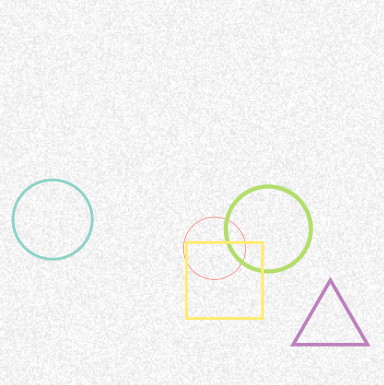[{"shape": "circle", "thickness": 2, "radius": 0.51, "center": [0.137, 0.43]}, {"shape": "circle", "thickness": 0.5, "radius": 0.4, "center": [0.557, 0.355]}, {"shape": "circle", "thickness": 3, "radius": 0.55, "center": [0.697, 0.405]}, {"shape": "triangle", "thickness": 2.5, "radius": 0.56, "center": [0.858, 0.161]}, {"shape": "square", "thickness": 2, "radius": 0.49, "center": [0.582, 0.273]}]